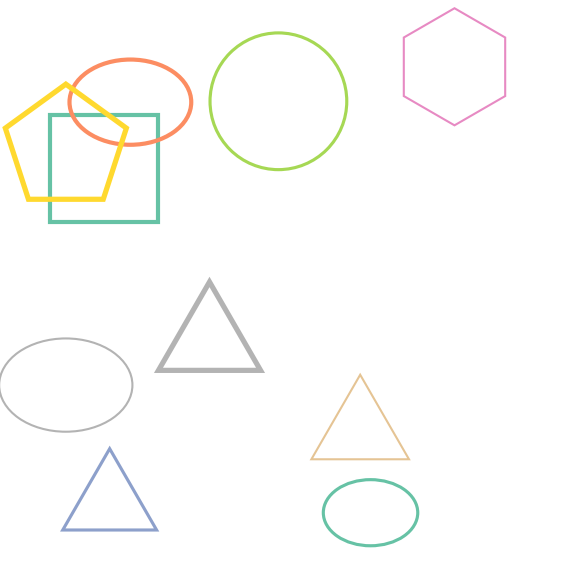[{"shape": "square", "thickness": 2, "radius": 0.47, "center": [0.18, 0.707]}, {"shape": "oval", "thickness": 1.5, "radius": 0.41, "center": [0.642, 0.111]}, {"shape": "oval", "thickness": 2, "radius": 0.53, "center": [0.226, 0.822]}, {"shape": "triangle", "thickness": 1.5, "radius": 0.47, "center": [0.19, 0.128]}, {"shape": "hexagon", "thickness": 1, "radius": 0.51, "center": [0.787, 0.883]}, {"shape": "circle", "thickness": 1.5, "radius": 0.59, "center": [0.482, 0.824]}, {"shape": "pentagon", "thickness": 2.5, "radius": 0.55, "center": [0.114, 0.743]}, {"shape": "triangle", "thickness": 1, "radius": 0.49, "center": [0.624, 0.253]}, {"shape": "oval", "thickness": 1, "radius": 0.58, "center": [0.114, 0.332]}, {"shape": "triangle", "thickness": 2.5, "radius": 0.51, "center": [0.363, 0.409]}]